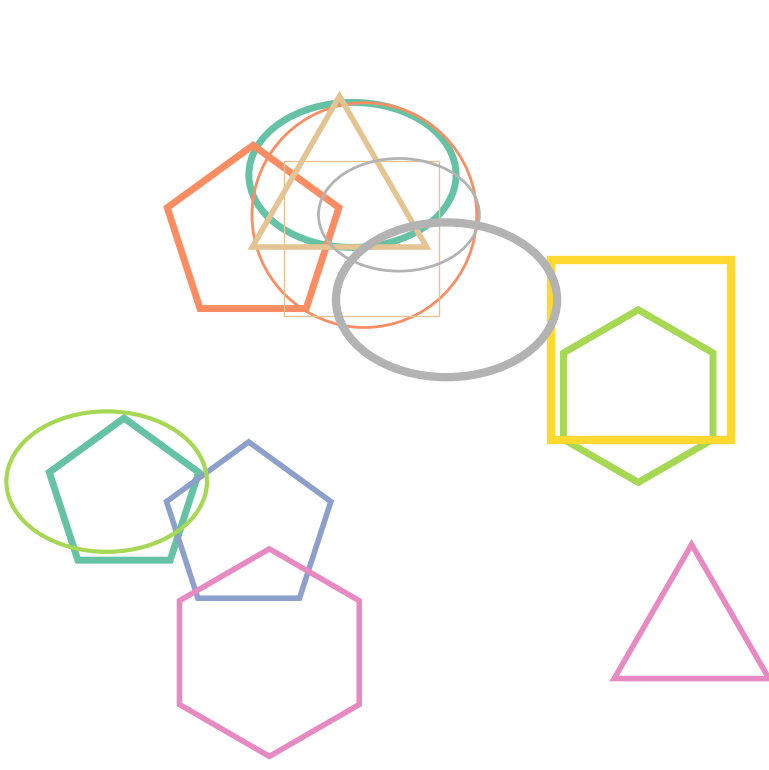[{"shape": "pentagon", "thickness": 2.5, "radius": 0.51, "center": [0.161, 0.355]}, {"shape": "oval", "thickness": 2.5, "radius": 0.67, "center": [0.458, 0.773]}, {"shape": "circle", "thickness": 1, "radius": 0.73, "center": [0.473, 0.721]}, {"shape": "pentagon", "thickness": 2.5, "radius": 0.59, "center": [0.329, 0.694]}, {"shape": "pentagon", "thickness": 2, "radius": 0.56, "center": [0.323, 0.314]}, {"shape": "triangle", "thickness": 2, "radius": 0.58, "center": [0.898, 0.177]}, {"shape": "hexagon", "thickness": 2, "radius": 0.67, "center": [0.35, 0.152]}, {"shape": "oval", "thickness": 1.5, "radius": 0.65, "center": [0.139, 0.375]}, {"shape": "hexagon", "thickness": 2.5, "radius": 0.56, "center": [0.829, 0.486]}, {"shape": "square", "thickness": 3, "radius": 0.58, "center": [0.833, 0.545]}, {"shape": "triangle", "thickness": 2, "radius": 0.65, "center": [0.441, 0.744]}, {"shape": "square", "thickness": 0.5, "radius": 0.5, "center": [0.469, 0.69]}, {"shape": "oval", "thickness": 3, "radius": 0.72, "center": [0.58, 0.611]}, {"shape": "oval", "thickness": 1, "radius": 0.52, "center": [0.518, 0.721]}]